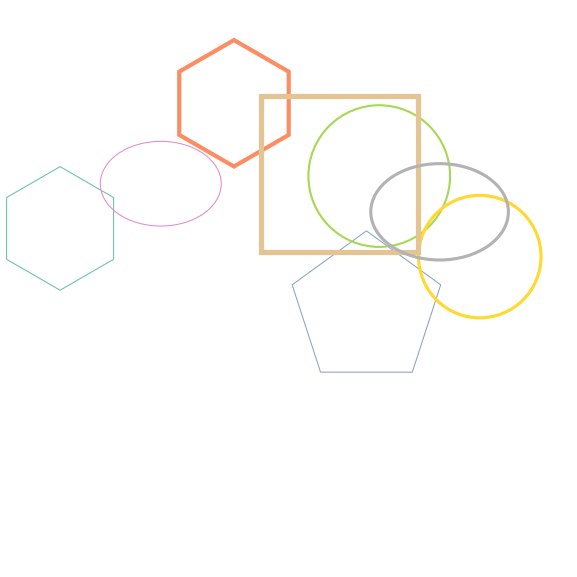[{"shape": "hexagon", "thickness": 0.5, "radius": 0.53, "center": [0.104, 0.604]}, {"shape": "hexagon", "thickness": 2, "radius": 0.55, "center": [0.405, 0.82]}, {"shape": "pentagon", "thickness": 0.5, "radius": 0.68, "center": [0.634, 0.464]}, {"shape": "oval", "thickness": 0.5, "radius": 0.52, "center": [0.278, 0.681]}, {"shape": "circle", "thickness": 1, "radius": 0.61, "center": [0.657, 0.694]}, {"shape": "circle", "thickness": 1.5, "radius": 0.53, "center": [0.831, 0.555]}, {"shape": "square", "thickness": 2.5, "radius": 0.68, "center": [0.588, 0.698]}, {"shape": "oval", "thickness": 1.5, "radius": 0.6, "center": [0.761, 0.632]}]